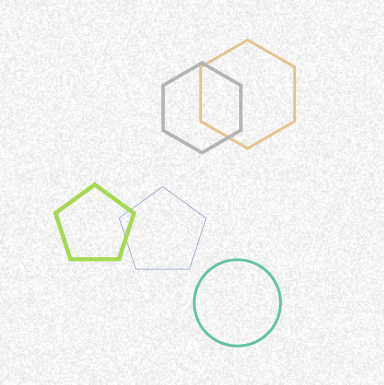[{"shape": "circle", "thickness": 2, "radius": 0.56, "center": [0.617, 0.213]}, {"shape": "pentagon", "thickness": 0.5, "radius": 0.59, "center": [0.423, 0.397]}, {"shape": "pentagon", "thickness": 3, "radius": 0.54, "center": [0.246, 0.413]}, {"shape": "hexagon", "thickness": 2, "radius": 0.7, "center": [0.643, 0.755]}, {"shape": "hexagon", "thickness": 2.5, "radius": 0.58, "center": [0.525, 0.72]}]